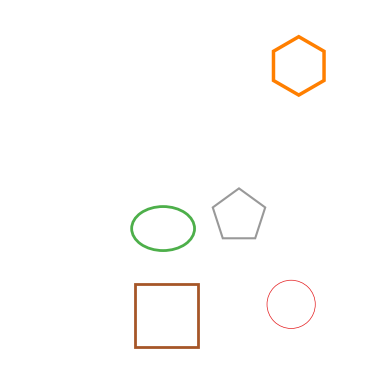[{"shape": "circle", "thickness": 0.5, "radius": 0.31, "center": [0.756, 0.209]}, {"shape": "oval", "thickness": 2, "radius": 0.41, "center": [0.424, 0.406]}, {"shape": "hexagon", "thickness": 2.5, "radius": 0.38, "center": [0.776, 0.829]}, {"shape": "square", "thickness": 2, "radius": 0.41, "center": [0.433, 0.181]}, {"shape": "pentagon", "thickness": 1.5, "radius": 0.36, "center": [0.621, 0.439]}]